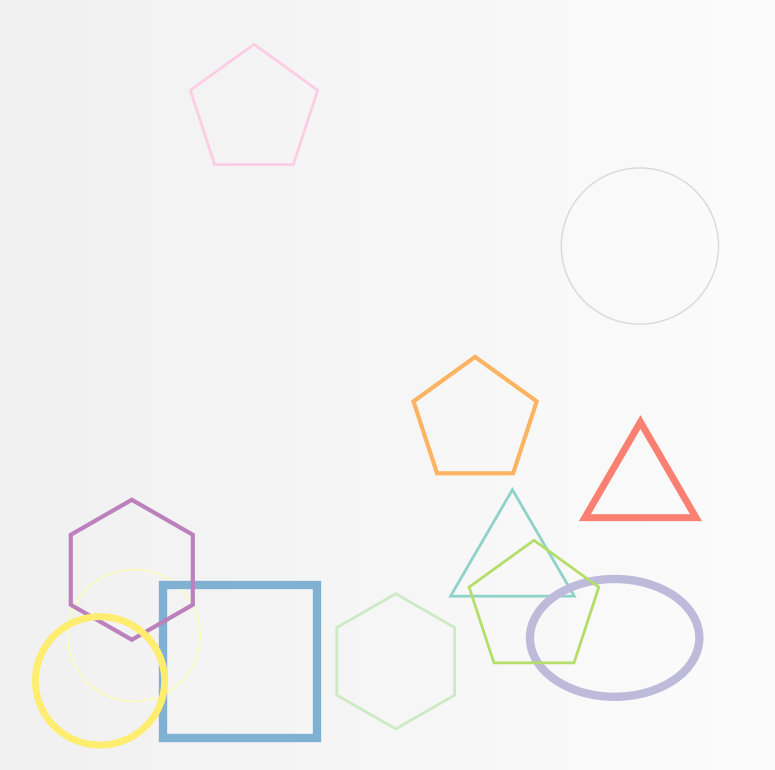[{"shape": "triangle", "thickness": 1, "radius": 0.46, "center": [0.661, 0.272]}, {"shape": "circle", "thickness": 0.5, "radius": 0.43, "center": [0.173, 0.175]}, {"shape": "oval", "thickness": 3, "radius": 0.55, "center": [0.793, 0.172]}, {"shape": "triangle", "thickness": 2.5, "radius": 0.41, "center": [0.826, 0.369]}, {"shape": "square", "thickness": 3, "radius": 0.5, "center": [0.31, 0.141]}, {"shape": "pentagon", "thickness": 1.5, "radius": 0.42, "center": [0.613, 0.453]}, {"shape": "pentagon", "thickness": 1, "radius": 0.44, "center": [0.689, 0.21]}, {"shape": "pentagon", "thickness": 1, "radius": 0.43, "center": [0.328, 0.856]}, {"shape": "circle", "thickness": 0.5, "radius": 0.51, "center": [0.826, 0.68]}, {"shape": "hexagon", "thickness": 1.5, "radius": 0.45, "center": [0.17, 0.26]}, {"shape": "hexagon", "thickness": 1, "radius": 0.44, "center": [0.511, 0.141]}, {"shape": "circle", "thickness": 2.5, "radius": 0.42, "center": [0.129, 0.116]}]